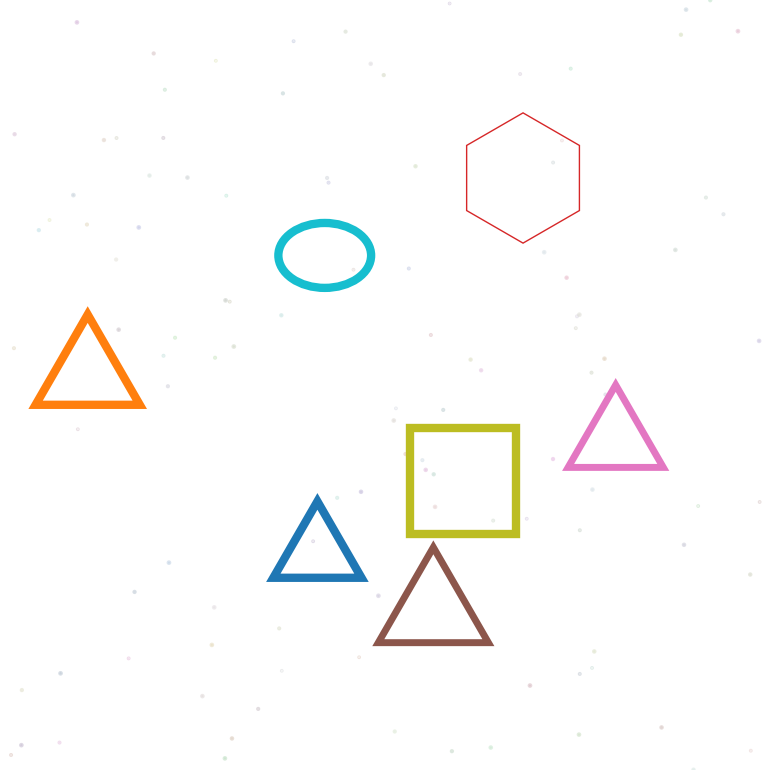[{"shape": "triangle", "thickness": 3, "radius": 0.33, "center": [0.412, 0.283]}, {"shape": "triangle", "thickness": 3, "radius": 0.39, "center": [0.114, 0.513]}, {"shape": "hexagon", "thickness": 0.5, "radius": 0.42, "center": [0.679, 0.769]}, {"shape": "triangle", "thickness": 2.5, "radius": 0.41, "center": [0.563, 0.207]}, {"shape": "triangle", "thickness": 2.5, "radius": 0.36, "center": [0.8, 0.429]}, {"shape": "square", "thickness": 3, "radius": 0.34, "center": [0.601, 0.376]}, {"shape": "oval", "thickness": 3, "radius": 0.3, "center": [0.422, 0.668]}]